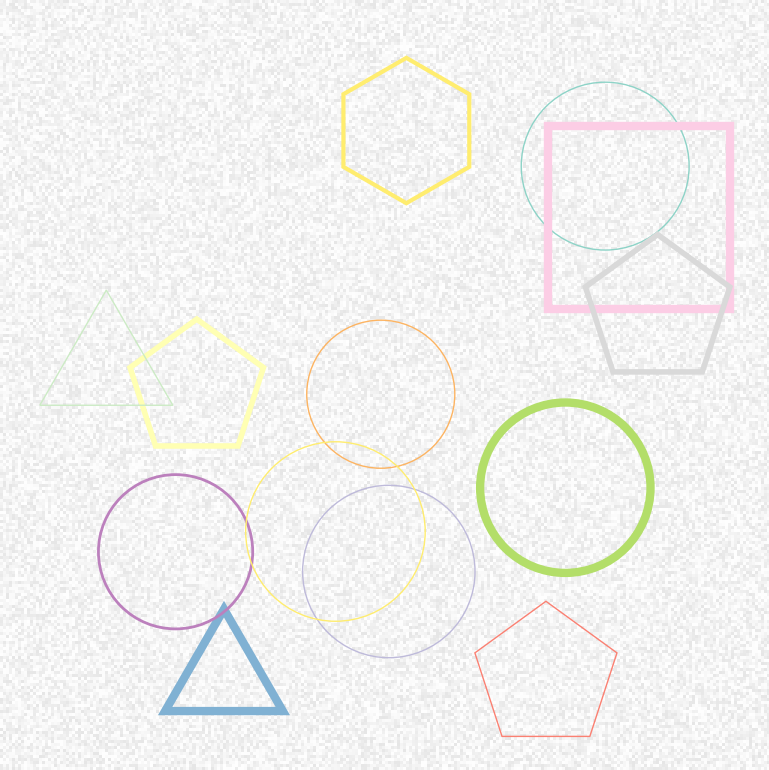[{"shape": "circle", "thickness": 0.5, "radius": 0.54, "center": [0.786, 0.784]}, {"shape": "pentagon", "thickness": 2, "radius": 0.46, "center": [0.256, 0.495]}, {"shape": "circle", "thickness": 0.5, "radius": 0.56, "center": [0.505, 0.258]}, {"shape": "pentagon", "thickness": 0.5, "radius": 0.49, "center": [0.709, 0.122]}, {"shape": "triangle", "thickness": 3, "radius": 0.44, "center": [0.291, 0.121]}, {"shape": "circle", "thickness": 0.5, "radius": 0.48, "center": [0.495, 0.488]}, {"shape": "circle", "thickness": 3, "radius": 0.55, "center": [0.734, 0.367]}, {"shape": "square", "thickness": 3, "radius": 0.59, "center": [0.83, 0.718]}, {"shape": "pentagon", "thickness": 2, "radius": 0.49, "center": [0.854, 0.597]}, {"shape": "circle", "thickness": 1, "radius": 0.5, "center": [0.228, 0.283]}, {"shape": "triangle", "thickness": 0.5, "radius": 0.5, "center": [0.138, 0.524]}, {"shape": "hexagon", "thickness": 1.5, "radius": 0.47, "center": [0.528, 0.83]}, {"shape": "circle", "thickness": 0.5, "radius": 0.58, "center": [0.436, 0.31]}]